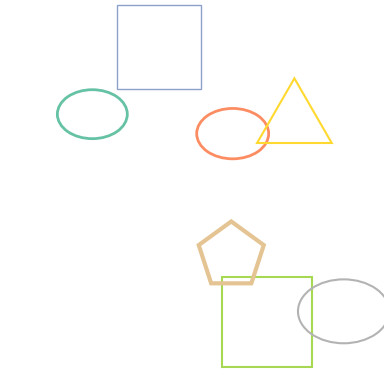[{"shape": "oval", "thickness": 2, "radius": 0.45, "center": [0.24, 0.703]}, {"shape": "oval", "thickness": 2, "radius": 0.47, "center": [0.604, 0.653]}, {"shape": "square", "thickness": 1, "radius": 0.54, "center": [0.413, 0.878]}, {"shape": "square", "thickness": 1.5, "radius": 0.58, "center": [0.694, 0.163]}, {"shape": "triangle", "thickness": 1.5, "radius": 0.56, "center": [0.765, 0.685]}, {"shape": "pentagon", "thickness": 3, "radius": 0.44, "center": [0.601, 0.336]}, {"shape": "oval", "thickness": 1.5, "radius": 0.59, "center": [0.893, 0.191]}]